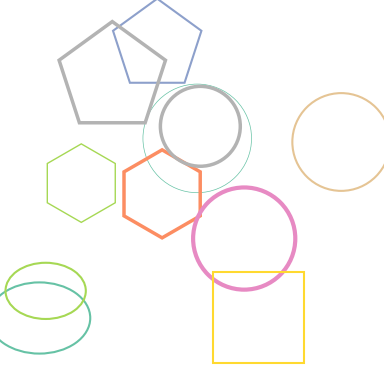[{"shape": "oval", "thickness": 1.5, "radius": 0.66, "center": [0.102, 0.174]}, {"shape": "circle", "thickness": 0.5, "radius": 0.71, "center": [0.512, 0.641]}, {"shape": "hexagon", "thickness": 2.5, "radius": 0.57, "center": [0.421, 0.496]}, {"shape": "pentagon", "thickness": 1.5, "radius": 0.6, "center": [0.408, 0.883]}, {"shape": "circle", "thickness": 3, "radius": 0.66, "center": [0.634, 0.38]}, {"shape": "oval", "thickness": 1.5, "radius": 0.52, "center": [0.119, 0.244]}, {"shape": "hexagon", "thickness": 1, "radius": 0.51, "center": [0.211, 0.524]}, {"shape": "square", "thickness": 1.5, "radius": 0.59, "center": [0.67, 0.175]}, {"shape": "circle", "thickness": 1.5, "radius": 0.63, "center": [0.886, 0.631]}, {"shape": "pentagon", "thickness": 2.5, "radius": 0.73, "center": [0.292, 0.799]}, {"shape": "circle", "thickness": 2.5, "radius": 0.52, "center": [0.52, 0.672]}]